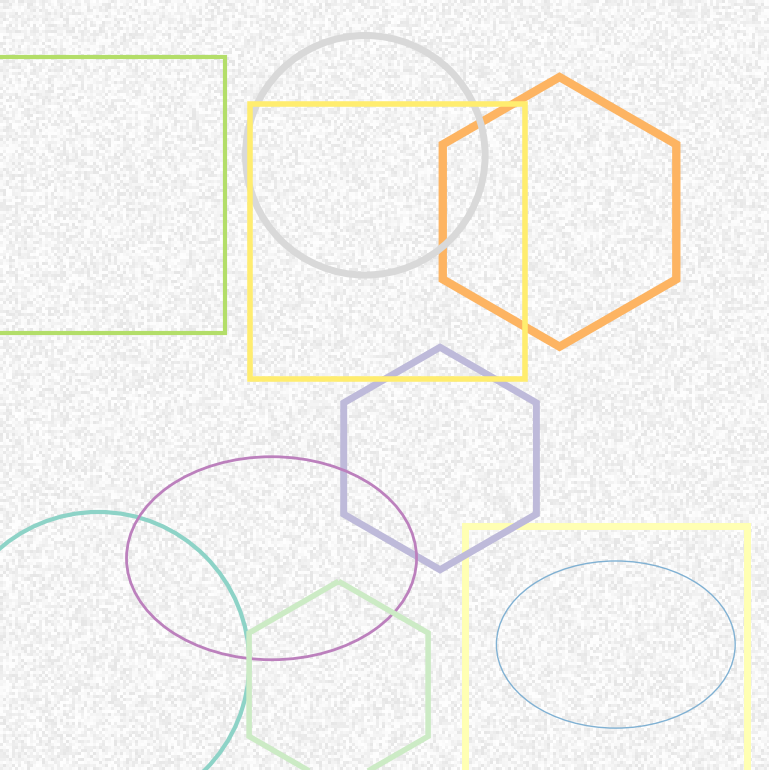[{"shape": "circle", "thickness": 1.5, "radius": 0.98, "center": [0.128, 0.139]}, {"shape": "square", "thickness": 2.5, "radius": 0.92, "center": [0.787, 0.134]}, {"shape": "hexagon", "thickness": 2.5, "radius": 0.72, "center": [0.571, 0.405]}, {"shape": "oval", "thickness": 0.5, "radius": 0.78, "center": [0.8, 0.163]}, {"shape": "hexagon", "thickness": 3, "radius": 0.88, "center": [0.727, 0.725]}, {"shape": "square", "thickness": 1.5, "radius": 0.89, "center": [0.113, 0.747]}, {"shape": "circle", "thickness": 2.5, "radius": 0.78, "center": [0.474, 0.798]}, {"shape": "oval", "thickness": 1, "radius": 0.94, "center": [0.353, 0.275]}, {"shape": "hexagon", "thickness": 2, "radius": 0.67, "center": [0.44, 0.111]}, {"shape": "square", "thickness": 2, "radius": 0.89, "center": [0.503, 0.686]}]